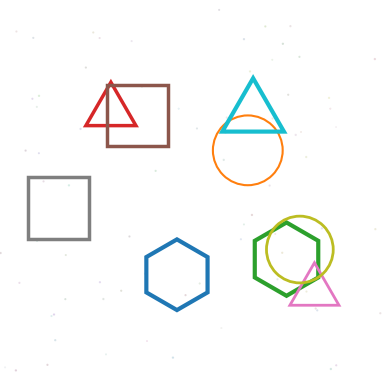[{"shape": "hexagon", "thickness": 3, "radius": 0.46, "center": [0.46, 0.286]}, {"shape": "circle", "thickness": 1.5, "radius": 0.45, "center": [0.644, 0.61]}, {"shape": "hexagon", "thickness": 3, "radius": 0.48, "center": [0.744, 0.327]}, {"shape": "triangle", "thickness": 2.5, "radius": 0.38, "center": [0.288, 0.711]}, {"shape": "square", "thickness": 2.5, "radius": 0.39, "center": [0.357, 0.7]}, {"shape": "triangle", "thickness": 2, "radius": 0.37, "center": [0.817, 0.244]}, {"shape": "square", "thickness": 2.5, "radius": 0.4, "center": [0.152, 0.46]}, {"shape": "circle", "thickness": 2, "radius": 0.43, "center": [0.779, 0.352]}, {"shape": "triangle", "thickness": 3, "radius": 0.46, "center": [0.657, 0.704]}]